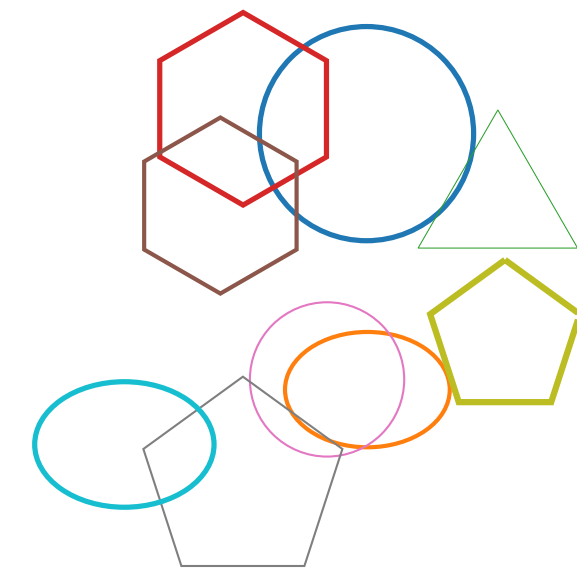[{"shape": "circle", "thickness": 2.5, "radius": 0.93, "center": [0.635, 0.768]}, {"shape": "oval", "thickness": 2, "radius": 0.71, "center": [0.636, 0.324]}, {"shape": "triangle", "thickness": 0.5, "radius": 0.8, "center": [0.862, 0.649]}, {"shape": "hexagon", "thickness": 2.5, "radius": 0.83, "center": [0.421, 0.811]}, {"shape": "hexagon", "thickness": 2, "radius": 0.76, "center": [0.382, 0.643]}, {"shape": "circle", "thickness": 1, "radius": 0.67, "center": [0.566, 0.342]}, {"shape": "pentagon", "thickness": 1, "radius": 0.91, "center": [0.421, 0.166]}, {"shape": "pentagon", "thickness": 3, "radius": 0.68, "center": [0.874, 0.413]}, {"shape": "oval", "thickness": 2.5, "radius": 0.78, "center": [0.215, 0.229]}]